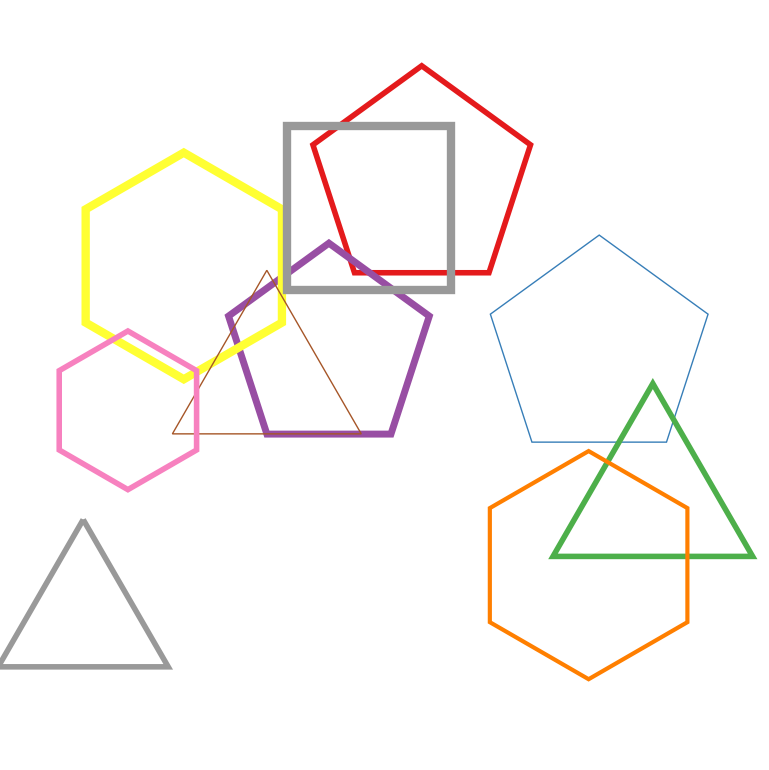[{"shape": "pentagon", "thickness": 2, "radius": 0.74, "center": [0.548, 0.766]}, {"shape": "pentagon", "thickness": 0.5, "radius": 0.74, "center": [0.778, 0.546]}, {"shape": "triangle", "thickness": 2, "radius": 0.75, "center": [0.848, 0.352]}, {"shape": "pentagon", "thickness": 2.5, "radius": 0.69, "center": [0.427, 0.547]}, {"shape": "hexagon", "thickness": 1.5, "radius": 0.74, "center": [0.764, 0.266]}, {"shape": "hexagon", "thickness": 3, "radius": 0.74, "center": [0.239, 0.655]}, {"shape": "triangle", "thickness": 0.5, "radius": 0.71, "center": [0.347, 0.507]}, {"shape": "hexagon", "thickness": 2, "radius": 0.52, "center": [0.166, 0.467]}, {"shape": "square", "thickness": 3, "radius": 0.53, "center": [0.479, 0.73]}, {"shape": "triangle", "thickness": 2, "radius": 0.64, "center": [0.108, 0.198]}]